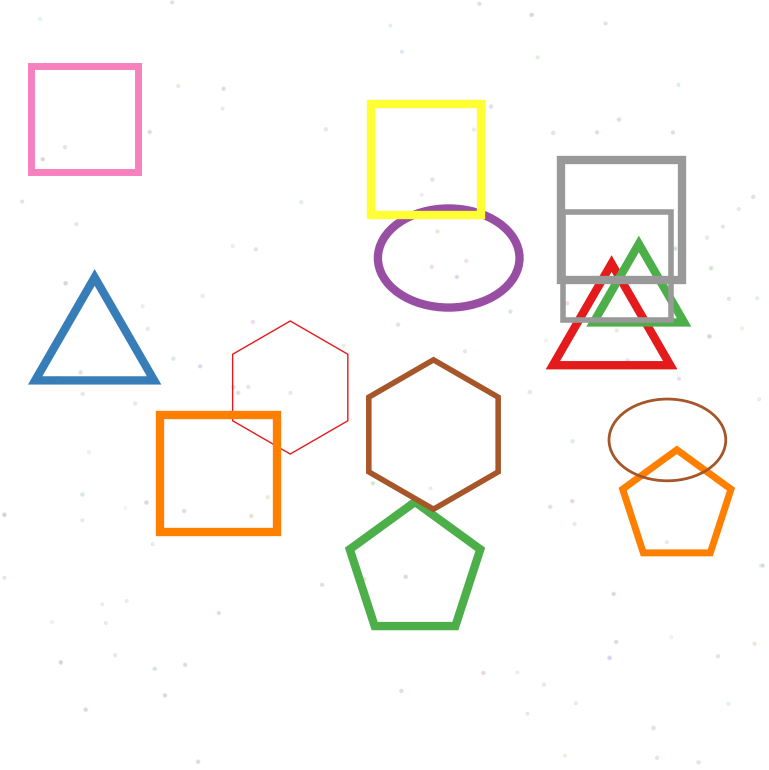[{"shape": "triangle", "thickness": 3, "radius": 0.44, "center": [0.794, 0.57]}, {"shape": "hexagon", "thickness": 0.5, "radius": 0.43, "center": [0.377, 0.497]}, {"shape": "triangle", "thickness": 3, "radius": 0.45, "center": [0.123, 0.551]}, {"shape": "triangle", "thickness": 3, "radius": 0.34, "center": [0.83, 0.615]}, {"shape": "pentagon", "thickness": 3, "radius": 0.45, "center": [0.539, 0.259]}, {"shape": "oval", "thickness": 3, "radius": 0.46, "center": [0.583, 0.665]}, {"shape": "pentagon", "thickness": 2.5, "radius": 0.37, "center": [0.879, 0.342]}, {"shape": "square", "thickness": 3, "radius": 0.38, "center": [0.284, 0.385]}, {"shape": "square", "thickness": 3, "radius": 0.36, "center": [0.553, 0.793]}, {"shape": "oval", "thickness": 1, "radius": 0.38, "center": [0.867, 0.429]}, {"shape": "hexagon", "thickness": 2, "radius": 0.48, "center": [0.563, 0.436]}, {"shape": "square", "thickness": 2.5, "radius": 0.35, "center": [0.109, 0.845]}, {"shape": "square", "thickness": 2, "radius": 0.35, "center": [0.801, 0.654]}, {"shape": "square", "thickness": 3, "radius": 0.39, "center": [0.807, 0.714]}]